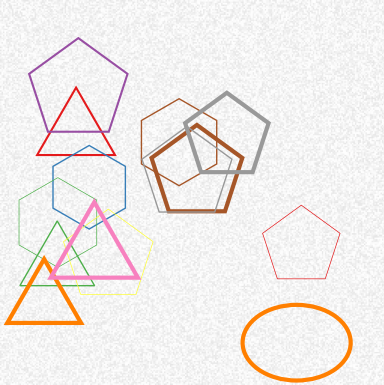[{"shape": "pentagon", "thickness": 0.5, "radius": 0.53, "center": [0.783, 0.361]}, {"shape": "triangle", "thickness": 1.5, "radius": 0.58, "center": [0.198, 0.656]}, {"shape": "hexagon", "thickness": 1, "radius": 0.54, "center": [0.232, 0.514]}, {"shape": "hexagon", "thickness": 0.5, "radius": 0.58, "center": [0.15, 0.422]}, {"shape": "triangle", "thickness": 1, "radius": 0.56, "center": [0.149, 0.314]}, {"shape": "pentagon", "thickness": 1.5, "radius": 0.67, "center": [0.203, 0.767]}, {"shape": "triangle", "thickness": 3, "radius": 0.55, "center": [0.115, 0.217]}, {"shape": "oval", "thickness": 3, "radius": 0.7, "center": [0.77, 0.11]}, {"shape": "pentagon", "thickness": 0.5, "radius": 0.61, "center": [0.281, 0.334]}, {"shape": "hexagon", "thickness": 1, "radius": 0.56, "center": [0.465, 0.631]}, {"shape": "pentagon", "thickness": 3, "radius": 0.62, "center": [0.511, 0.551]}, {"shape": "triangle", "thickness": 3, "radius": 0.65, "center": [0.245, 0.344]}, {"shape": "pentagon", "thickness": 3, "radius": 0.57, "center": [0.589, 0.645]}, {"shape": "pentagon", "thickness": 1, "radius": 0.61, "center": [0.486, 0.549]}]